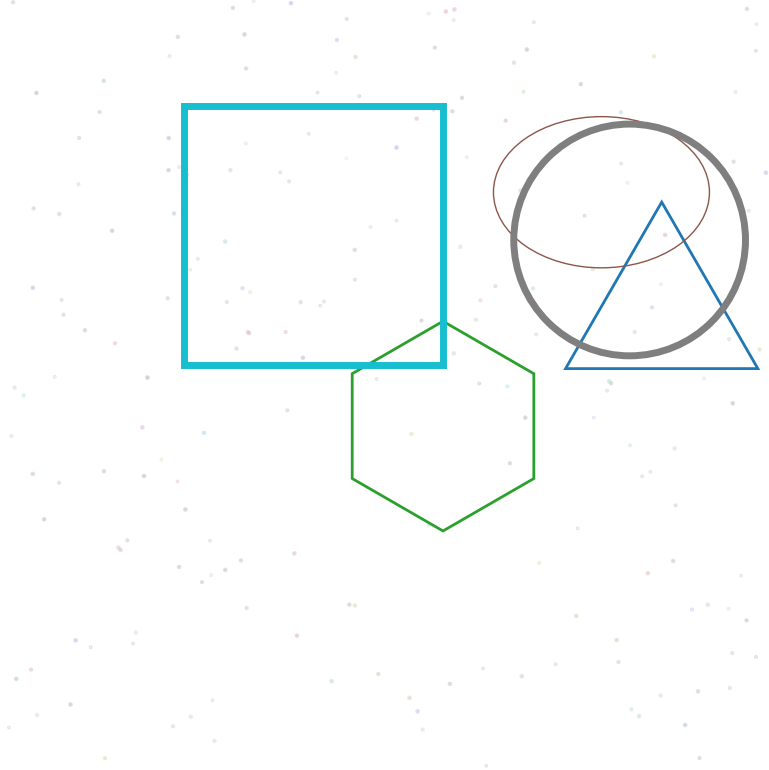[{"shape": "triangle", "thickness": 1, "radius": 0.72, "center": [0.859, 0.593]}, {"shape": "hexagon", "thickness": 1, "radius": 0.68, "center": [0.575, 0.447]}, {"shape": "oval", "thickness": 0.5, "radius": 0.7, "center": [0.781, 0.75]}, {"shape": "circle", "thickness": 2.5, "radius": 0.75, "center": [0.818, 0.688]}, {"shape": "square", "thickness": 2.5, "radius": 0.84, "center": [0.408, 0.694]}]